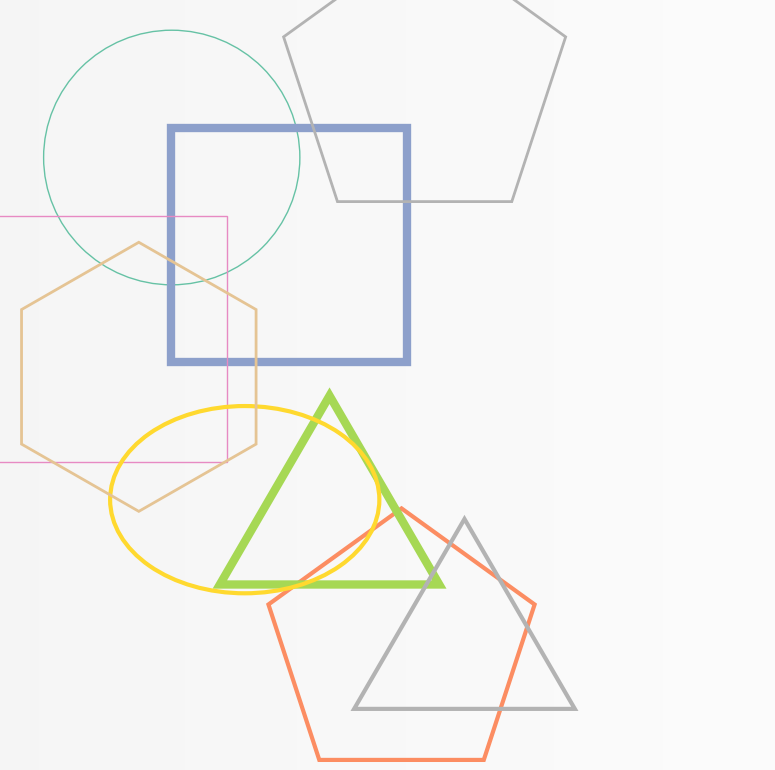[{"shape": "circle", "thickness": 0.5, "radius": 0.83, "center": [0.222, 0.795]}, {"shape": "pentagon", "thickness": 1.5, "radius": 0.9, "center": [0.518, 0.159]}, {"shape": "square", "thickness": 3, "radius": 0.76, "center": [0.372, 0.682]}, {"shape": "square", "thickness": 0.5, "radius": 0.8, "center": [0.133, 0.56]}, {"shape": "triangle", "thickness": 3, "radius": 0.82, "center": [0.425, 0.323]}, {"shape": "oval", "thickness": 1.5, "radius": 0.87, "center": [0.316, 0.351]}, {"shape": "hexagon", "thickness": 1, "radius": 0.87, "center": [0.179, 0.511]}, {"shape": "pentagon", "thickness": 1, "radius": 0.96, "center": [0.548, 0.893]}, {"shape": "triangle", "thickness": 1.5, "radius": 0.82, "center": [0.599, 0.162]}]